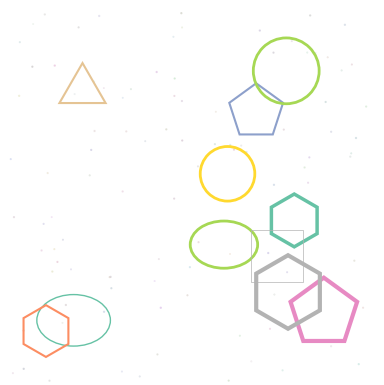[{"shape": "hexagon", "thickness": 2.5, "radius": 0.34, "center": [0.764, 0.427]}, {"shape": "oval", "thickness": 1, "radius": 0.48, "center": [0.191, 0.168]}, {"shape": "hexagon", "thickness": 1.5, "radius": 0.34, "center": [0.119, 0.14]}, {"shape": "pentagon", "thickness": 1.5, "radius": 0.37, "center": [0.665, 0.71]}, {"shape": "pentagon", "thickness": 3, "radius": 0.45, "center": [0.841, 0.188]}, {"shape": "circle", "thickness": 2, "radius": 0.43, "center": [0.743, 0.816]}, {"shape": "oval", "thickness": 2, "radius": 0.44, "center": [0.582, 0.365]}, {"shape": "circle", "thickness": 2, "radius": 0.35, "center": [0.591, 0.549]}, {"shape": "triangle", "thickness": 1.5, "radius": 0.35, "center": [0.214, 0.767]}, {"shape": "square", "thickness": 0.5, "radius": 0.34, "center": [0.72, 0.336]}, {"shape": "hexagon", "thickness": 3, "radius": 0.48, "center": [0.748, 0.242]}]